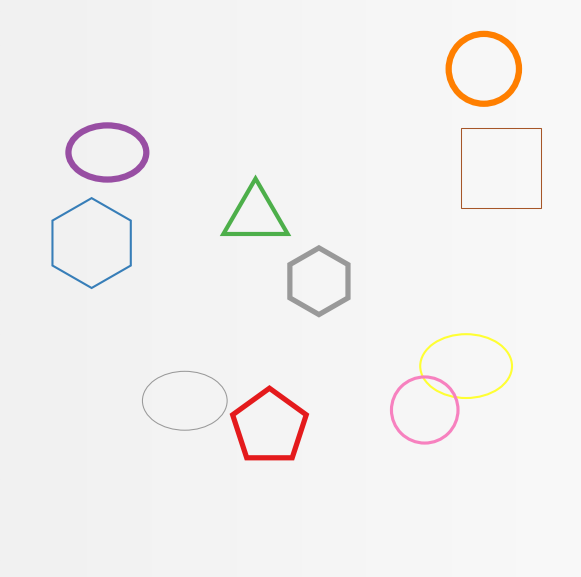[{"shape": "pentagon", "thickness": 2.5, "radius": 0.33, "center": [0.464, 0.26]}, {"shape": "hexagon", "thickness": 1, "radius": 0.39, "center": [0.158, 0.578]}, {"shape": "triangle", "thickness": 2, "radius": 0.32, "center": [0.44, 0.626]}, {"shape": "oval", "thickness": 3, "radius": 0.33, "center": [0.185, 0.735]}, {"shape": "circle", "thickness": 3, "radius": 0.3, "center": [0.832, 0.88]}, {"shape": "oval", "thickness": 1, "radius": 0.39, "center": [0.802, 0.365]}, {"shape": "square", "thickness": 0.5, "radius": 0.35, "center": [0.862, 0.709]}, {"shape": "circle", "thickness": 1.5, "radius": 0.29, "center": [0.731, 0.289]}, {"shape": "hexagon", "thickness": 2.5, "radius": 0.29, "center": [0.549, 0.512]}, {"shape": "oval", "thickness": 0.5, "radius": 0.36, "center": [0.318, 0.305]}]